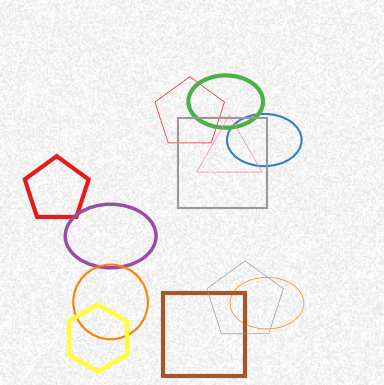[{"shape": "pentagon", "thickness": 3, "radius": 0.44, "center": [0.147, 0.507]}, {"shape": "pentagon", "thickness": 0.5, "radius": 0.47, "center": [0.493, 0.706]}, {"shape": "oval", "thickness": 1.5, "radius": 0.48, "center": [0.686, 0.636]}, {"shape": "oval", "thickness": 3, "radius": 0.49, "center": [0.586, 0.736]}, {"shape": "oval", "thickness": 2.5, "radius": 0.59, "center": [0.287, 0.387]}, {"shape": "oval", "thickness": 0.5, "radius": 0.48, "center": [0.693, 0.213]}, {"shape": "circle", "thickness": 1.5, "radius": 0.48, "center": [0.287, 0.216]}, {"shape": "hexagon", "thickness": 3, "radius": 0.43, "center": [0.254, 0.122]}, {"shape": "square", "thickness": 3, "radius": 0.54, "center": [0.53, 0.131]}, {"shape": "triangle", "thickness": 0.5, "radius": 0.49, "center": [0.596, 0.602]}, {"shape": "pentagon", "thickness": 0.5, "radius": 0.52, "center": [0.637, 0.218]}, {"shape": "square", "thickness": 1.5, "radius": 0.58, "center": [0.578, 0.577]}]